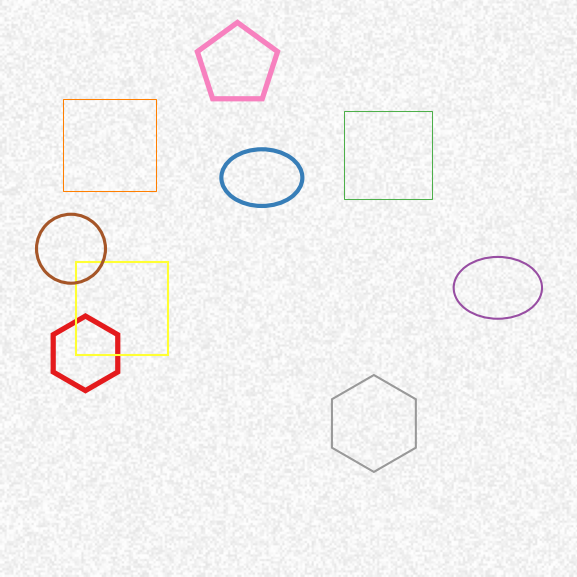[{"shape": "hexagon", "thickness": 2.5, "radius": 0.32, "center": [0.148, 0.387]}, {"shape": "oval", "thickness": 2, "radius": 0.35, "center": [0.453, 0.692]}, {"shape": "square", "thickness": 0.5, "radius": 0.38, "center": [0.672, 0.73]}, {"shape": "oval", "thickness": 1, "radius": 0.38, "center": [0.862, 0.501]}, {"shape": "square", "thickness": 0.5, "radius": 0.4, "center": [0.189, 0.748]}, {"shape": "square", "thickness": 1, "radius": 0.4, "center": [0.212, 0.465]}, {"shape": "circle", "thickness": 1.5, "radius": 0.3, "center": [0.123, 0.568]}, {"shape": "pentagon", "thickness": 2.5, "radius": 0.37, "center": [0.411, 0.887]}, {"shape": "hexagon", "thickness": 1, "radius": 0.42, "center": [0.647, 0.266]}]